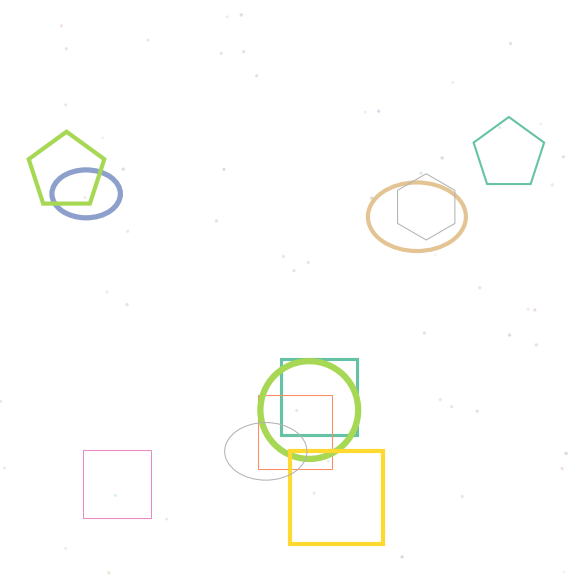[{"shape": "pentagon", "thickness": 1, "radius": 0.32, "center": [0.881, 0.732]}, {"shape": "square", "thickness": 1.5, "radius": 0.33, "center": [0.552, 0.311]}, {"shape": "square", "thickness": 0.5, "radius": 0.32, "center": [0.512, 0.251]}, {"shape": "oval", "thickness": 2.5, "radius": 0.3, "center": [0.149, 0.663]}, {"shape": "square", "thickness": 0.5, "radius": 0.3, "center": [0.203, 0.161]}, {"shape": "pentagon", "thickness": 2, "radius": 0.34, "center": [0.115, 0.702]}, {"shape": "circle", "thickness": 3, "radius": 0.42, "center": [0.536, 0.289]}, {"shape": "square", "thickness": 2, "radius": 0.4, "center": [0.583, 0.137]}, {"shape": "oval", "thickness": 2, "radius": 0.42, "center": [0.722, 0.624]}, {"shape": "hexagon", "thickness": 0.5, "radius": 0.29, "center": [0.738, 0.641]}, {"shape": "oval", "thickness": 0.5, "radius": 0.36, "center": [0.46, 0.218]}]